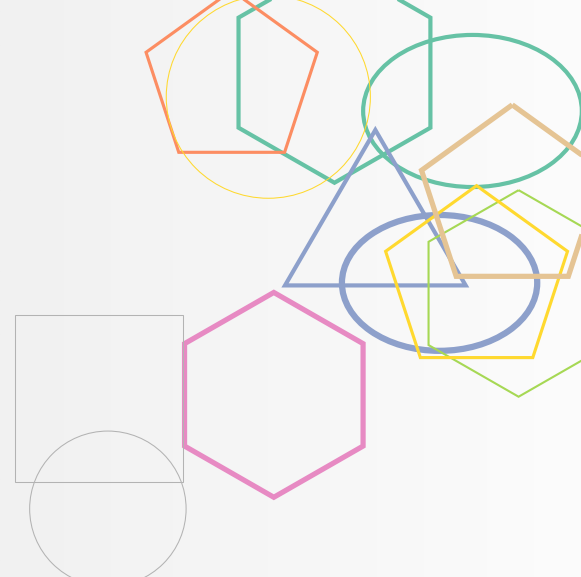[{"shape": "hexagon", "thickness": 2, "radius": 0.95, "center": [0.575, 0.873]}, {"shape": "oval", "thickness": 2, "radius": 0.94, "center": [0.813, 0.807]}, {"shape": "pentagon", "thickness": 1.5, "radius": 0.77, "center": [0.399, 0.861]}, {"shape": "oval", "thickness": 3, "radius": 0.84, "center": [0.756, 0.509]}, {"shape": "triangle", "thickness": 2, "radius": 0.9, "center": [0.646, 0.595]}, {"shape": "hexagon", "thickness": 2.5, "radius": 0.89, "center": [0.471, 0.315]}, {"shape": "hexagon", "thickness": 1, "radius": 0.89, "center": [0.892, 0.491]}, {"shape": "circle", "thickness": 0.5, "radius": 0.88, "center": [0.462, 0.831]}, {"shape": "pentagon", "thickness": 1.5, "radius": 0.82, "center": [0.82, 0.513]}, {"shape": "pentagon", "thickness": 2.5, "radius": 0.82, "center": [0.881, 0.653]}, {"shape": "circle", "thickness": 0.5, "radius": 0.67, "center": [0.186, 0.118]}, {"shape": "square", "thickness": 0.5, "radius": 0.72, "center": [0.17, 0.309]}]